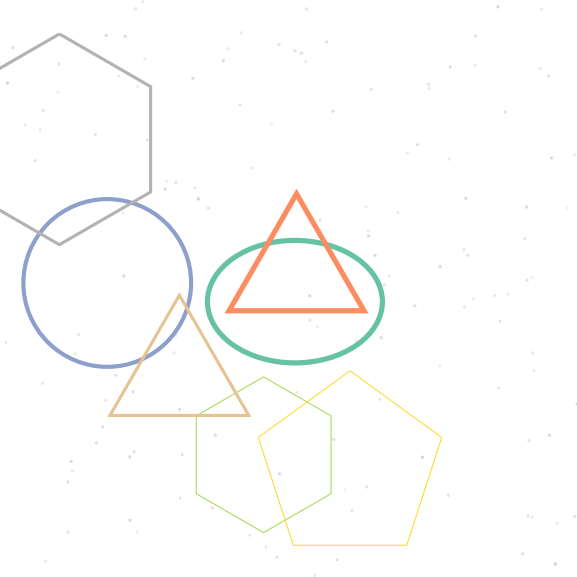[{"shape": "oval", "thickness": 2.5, "radius": 0.76, "center": [0.511, 0.477]}, {"shape": "triangle", "thickness": 2.5, "radius": 0.67, "center": [0.514, 0.529]}, {"shape": "circle", "thickness": 2, "radius": 0.73, "center": [0.186, 0.509]}, {"shape": "hexagon", "thickness": 0.5, "radius": 0.67, "center": [0.457, 0.212]}, {"shape": "pentagon", "thickness": 0.5, "radius": 0.84, "center": [0.606, 0.19]}, {"shape": "triangle", "thickness": 1.5, "radius": 0.69, "center": [0.311, 0.349]}, {"shape": "hexagon", "thickness": 1.5, "radius": 0.91, "center": [0.103, 0.758]}]